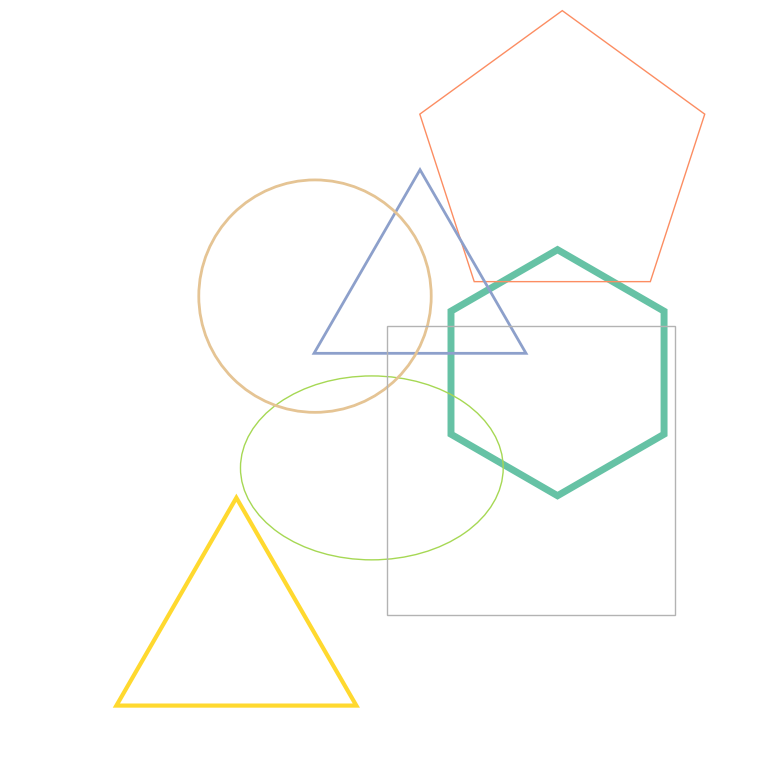[{"shape": "hexagon", "thickness": 2.5, "radius": 0.8, "center": [0.724, 0.516]}, {"shape": "pentagon", "thickness": 0.5, "radius": 0.97, "center": [0.73, 0.792]}, {"shape": "triangle", "thickness": 1, "radius": 0.79, "center": [0.545, 0.621]}, {"shape": "oval", "thickness": 0.5, "radius": 0.85, "center": [0.483, 0.392]}, {"shape": "triangle", "thickness": 1.5, "radius": 0.9, "center": [0.307, 0.174]}, {"shape": "circle", "thickness": 1, "radius": 0.75, "center": [0.409, 0.615]}, {"shape": "square", "thickness": 0.5, "radius": 0.94, "center": [0.69, 0.389]}]